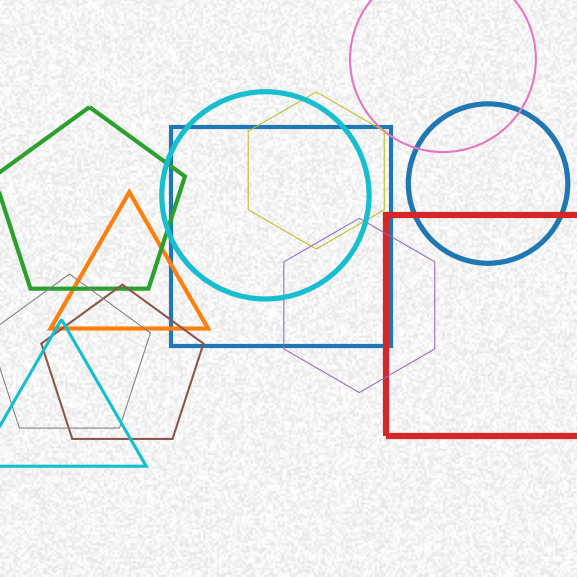[{"shape": "circle", "thickness": 2.5, "radius": 0.69, "center": [0.845, 0.681]}, {"shape": "square", "thickness": 2, "radius": 0.95, "center": [0.486, 0.59]}, {"shape": "triangle", "thickness": 2, "radius": 0.79, "center": [0.224, 0.509]}, {"shape": "pentagon", "thickness": 2, "radius": 0.87, "center": [0.155, 0.64]}, {"shape": "square", "thickness": 3, "radius": 0.96, "center": [0.86, 0.435]}, {"shape": "hexagon", "thickness": 0.5, "radius": 0.75, "center": [0.622, 0.47]}, {"shape": "pentagon", "thickness": 1, "radius": 0.74, "center": [0.212, 0.359]}, {"shape": "circle", "thickness": 1, "radius": 0.8, "center": [0.767, 0.897]}, {"shape": "pentagon", "thickness": 0.5, "radius": 0.74, "center": [0.12, 0.377]}, {"shape": "hexagon", "thickness": 0.5, "radius": 0.68, "center": [0.548, 0.704]}, {"shape": "triangle", "thickness": 1.5, "radius": 0.85, "center": [0.106, 0.277]}, {"shape": "circle", "thickness": 2.5, "radius": 0.9, "center": [0.46, 0.661]}]